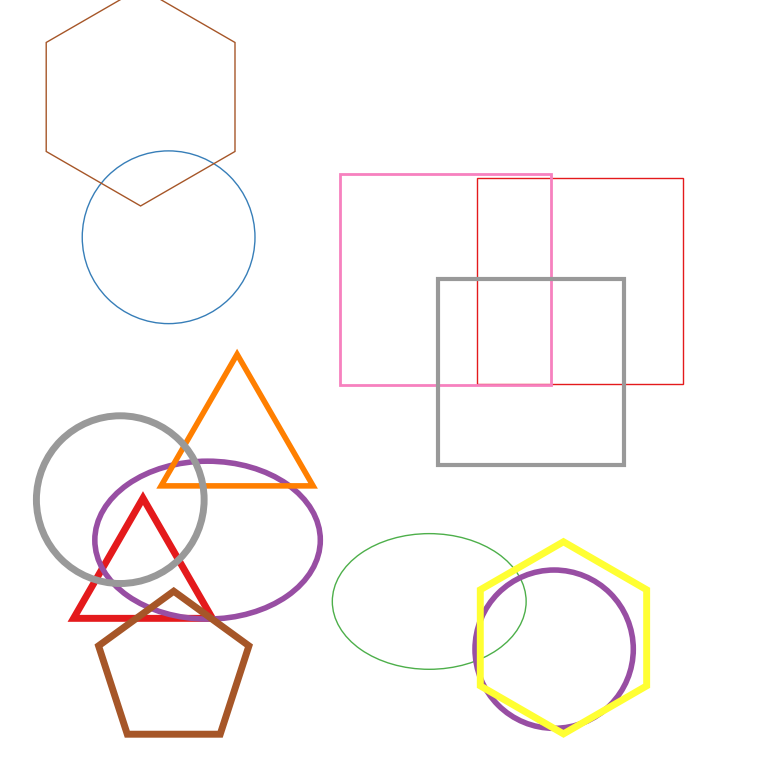[{"shape": "triangle", "thickness": 2.5, "radius": 0.52, "center": [0.186, 0.249]}, {"shape": "square", "thickness": 0.5, "radius": 0.67, "center": [0.753, 0.635]}, {"shape": "circle", "thickness": 0.5, "radius": 0.56, "center": [0.219, 0.692]}, {"shape": "oval", "thickness": 0.5, "radius": 0.63, "center": [0.557, 0.219]}, {"shape": "oval", "thickness": 2, "radius": 0.73, "center": [0.27, 0.299]}, {"shape": "circle", "thickness": 2, "radius": 0.51, "center": [0.72, 0.157]}, {"shape": "triangle", "thickness": 2, "radius": 0.57, "center": [0.308, 0.426]}, {"shape": "hexagon", "thickness": 2.5, "radius": 0.62, "center": [0.732, 0.172]}, {"shape": "pentagon", "thickness": 2.5, "radius": 0.51, "center": [0.226, 0.13]}, {"shape": "hexagon", "thickness": 0.5, "radius": 0.71, "center": [0.183, 0.874]}, {"shape": "square", "thickness": 1, "radius": 0.68, "center": [0.579, 0.637]}, {"shape": "square", "thickness": 1.5, "radius": 0.6, "center": [0.689, 0.516]}, {"shape": "circle", "thickness": 2.5, "radius": 0.54, "center": [0.156, 0.351]}]